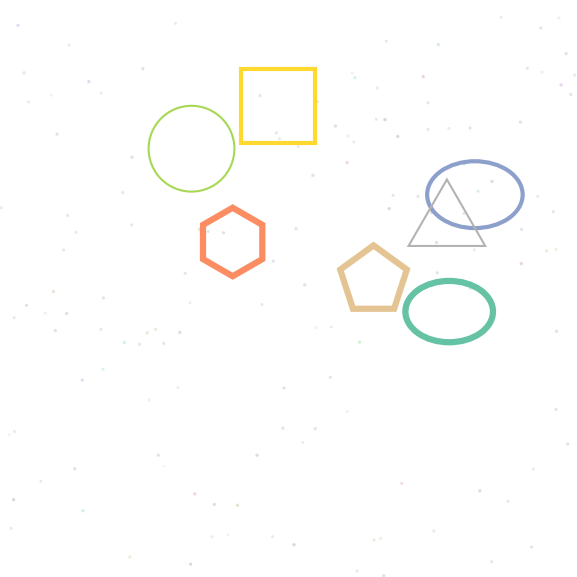[{"shape": "oval", "thickness": 3, "radius": 0.38, "center": [0.778, 0.46]}, {"shape": "hexagon", "thickness": 3, "radius": 0.3, "center": [0.403, 0.58]}, {"shape": "oval", "thickness": 2, "radius": 0.41, "center": [0.822, 0.662]}, {"shape": "circle", "thickness": 1, "radius": 0.37, "center": [0.332, 0.742]}, {"shape": "square", "thickness": 2, "radius": 0.32, "center": [0.481, 0.815]}, {"shape": "pentagon", "thickness": 3, "radius": 0.3, "center": [0.647, 0.514]}, {"shape": "triangle", "thickness": 1, "radius": 0.38, "center": [0.774, 0.612]}]